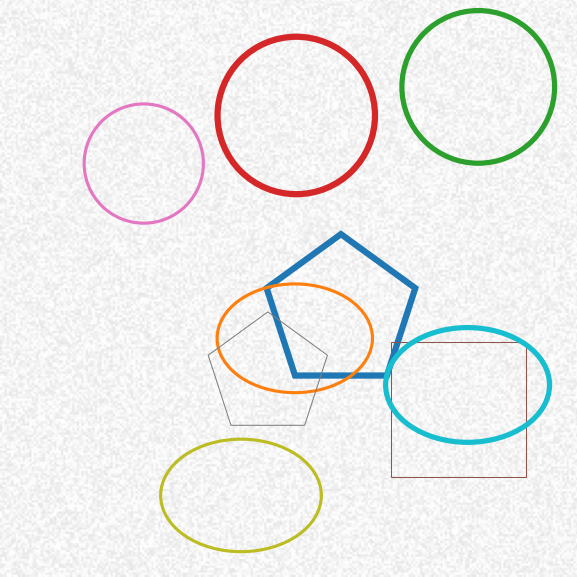[{"shape": "pentagon", "thickness": 3, "radius": 0.68, "center": [0.59, 0.458]}, {"shape": "oval", "thickness": 1.5, "radius": 0.67, "center": [0.51, 0.413]}, {"shape": "circle", "thickness": 2.5, "radius": 0.66, "center": [0.828, 0.849]}, {"shape": "circle", "thickness": 3, "radius": 0.68, "center": [0.513, 0.799]}, {"shape": "square", "thickness": 0.5, "radius": 0.58, "center": [0.794, 0.29]}, {"shape": "circle", "thickness": 1.5, "radius": 0.52, "center": [0.249, 0.716]}, {"shape": "pentagon", "thickness": 0.5, "radius": 0.54, "center": [0.464, 0.351]}, {"shape": "oval", "thickness": 1.5, "radius": 0.7, "center": [0.417, 0.141]}, {"shape": "oval", "thickness": 2.5, "radius": 0.71, "center": [0.81, 0.333]}]